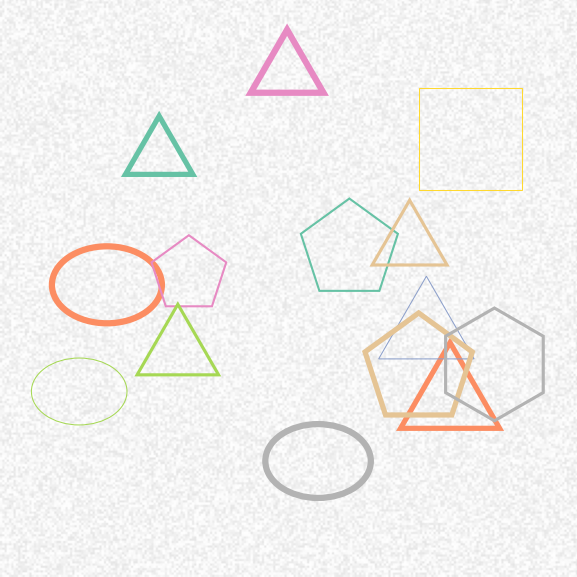[{"shape": "triangle", "thickness": 2.5, "radius": 0.34, "center": [0.276, 0.731]}, {"shape": "pentagon", "thickness": 1, "radius": 0.44, "center": [0.605, 0.567]}, {"shape": "triangle", "thickness": 2.5, "radius": 0.5, "center": [0.779, 0.307]}, {"shape": "oval", "thickness": 3, "radius": 0.48, "center": [0.185, 0.506]}, {"shape": "triangle", "thickness": 0.5, "radius": 0.48, "center": [0.738, 0.425]}, {"shape": "pentagon", "thickness": 1, "radius": 0.34, "center": [0.327, 0.524]}, {"shape": "triangle", "thickness": 3, "radius": 0.36, "center": [0.497, 0.875]}, {"shape": "oval", "thickness": 0.5, "radius": 0.41, "center": [0.137, 0.321]}, {"shape": "triangle", "thickness": 1.5, "radius": 0.41, "center": [0.308, 0.391]}, {"shape": "square", "thickness": 0.5, "radius": 0.44, "center": [0.815, 0.758]}, {"shape": "pentagon", "thickness": 2.5, "radius": 0.49, "center": [0.725, 0.36]}, {"shape": "triangle", "thickness": 1.5, "radius": 0.37, "center": [0.709, 0.578]}, {"shape": "hexagon", "thickness": 1.5, "radius": 0.49, "center": [0.856, 0.368]}, {"shape": "oval", "thickness": 3, "radius": 0.46, "center": [0.551, 0.201]}]